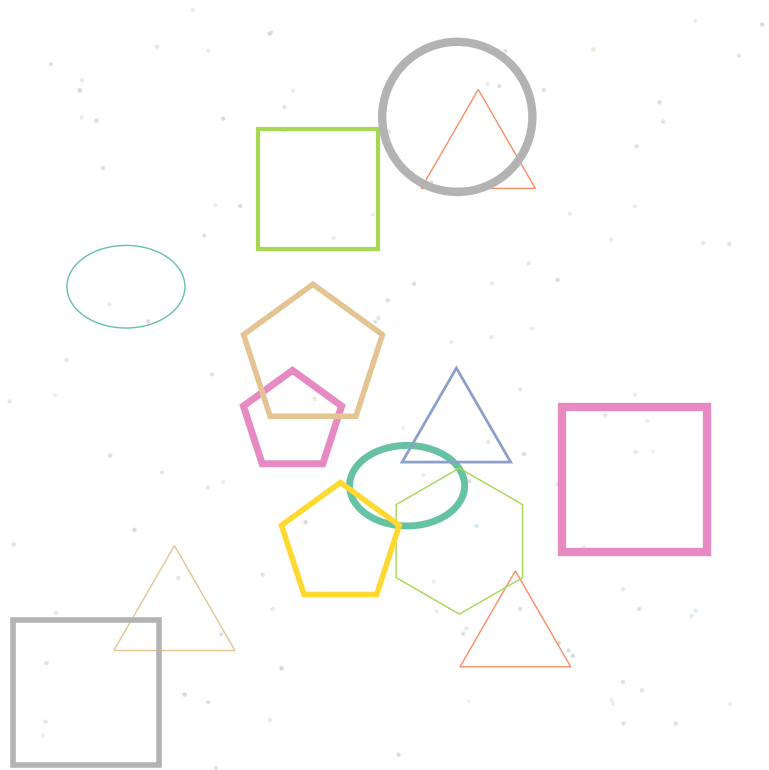[{"shape": "oval", "thickness": 2.5, "radius": 0.37, "center": [0.529, 0.369]}, {"shape": "oval", "thickness": 0.5, "radius": 0.38, "center": [0.164, 0.628]}, {"shape": "triangle", "thickness": 0.5, "radius": 0.43, "center": [0.621, 0.798]}, {"shape": "triangle", "thickness": 0.5, "radius": 0.42, "center": [0.669, 0.176]}, {"shape": "triangle", "thickness": 1, "radius": 0.41, "center": [0.593, 0.441]}, {"shape": "square", "thickness": 3, "radius": 0.47, "center": [0.824, 0.377]}, {"shape": "pentagon", "thickness": 2.5, "radius": 0.34, "center": [0.38, 0.452]}, {"shape": "hexagon", "thickness": 0.5, "radius": 0.47, "center": [0.597, 0.297]}, {"shape": "square", "thickness": 1.5, "radius": 0.39, "center": [0.412, 0.755]}, {"shape": "pentagon", "thickness": 2, "radius": 0.4, "center": [0.442, 0.293]}, {"shape": "pentagon", "thickness": 2, "radius": 0.47, "center": [0.406, 0.536]}, {"shape": "triangle", "thickness": 0.5, "radius": 0.45, "center": [0.227, 0.201]}, {"shape": "square", "thickness": 2, "radius": 0.47, "center": [0.112, 0.101]}, {"shape": "circle", "thickness": 3, "radius": 0.49, "center": [0.594, 0.848]}]